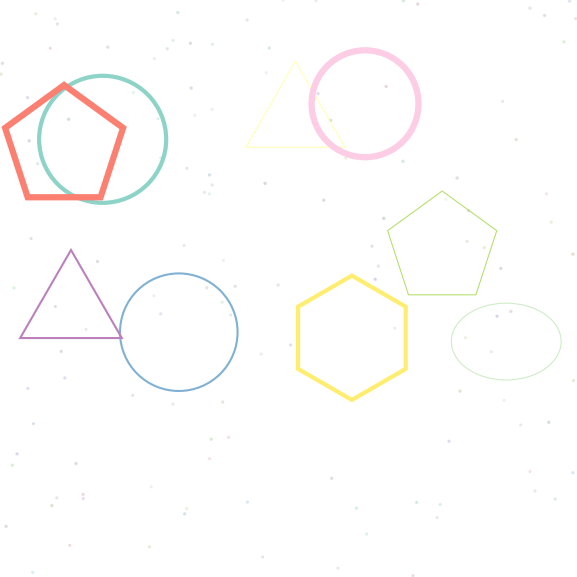[{"shape": "circle", "thickness": 2, "radius": 0.55, "center": [0.178, 0.758]}, {"shape": "triangle", "thickness": 0.5, "radius": 0.5, "center": [0.512, 0.794]}, {"shape": "pentagon", "thickness": 3, "radius": 0.54, "center": [0.111, 0.744]}, {"shape": "circle", "thickness": 1, "radius": 0.51, "center": [0.31, 0.424]}, {"shape": "pentagon", "thickness": 0.5, "radius": 0.5, "center": [0.766, 0.569]}, {"shape": "circle", "thickness": 3, "radius": 0.46, "center": [0.632, 0.819]}, {"shape": "triangle", "thickness": 1, "radius": 0.51, "center": [0.123, 0.465]}, {"shape": "oval", "thickness": 0.5, "radius": 0.48, "center": [0.877, 0.408]}, {"shape": "hexagon", "thickness": 2, "radius": 0.54, "center": [0.609, 0.414]}]